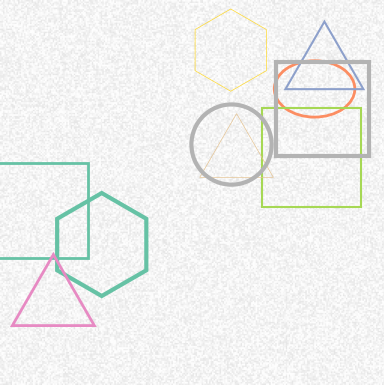[{"shape": "square", "thickness": 2, "radius": 0.61, "center": [0.105, 0.454]}, {"shape": "hexagon", "thickness": 3, "radius": 0.67, "center": [0.264, 0.365]}, {"shape": "oval", "thickness": 2, "radius": 0.52, "center": [0.817, 0.769]}, {"shape": "triangle", "thickness": 1.5, "radius": 0.58, "center": [0.843, 0.827]}, {"shape": "triangle", "thickness": 2, "radius": 0.61, "center": [0.139, 0.216]}, {"shape": "square", "thickness": 1.5, "radius": 0.64, "center": [0.809, 0.592]}, {"shape": "hexagon", "thickness": 0.5, "radius": 0.53, "center": [0.599, 0.87]}, {"shape": "triangle", "thickness": 0.5, "radius": 0.55, "center": [0.614, 0.595]}, {"shape": "square", "thickness": 3, "radius": 0.61, "center": [0.838, 0.717]}, {"shape": "circle", "thickness": 3, "radius": 0.52, "center": [0.601, 0.625]}]